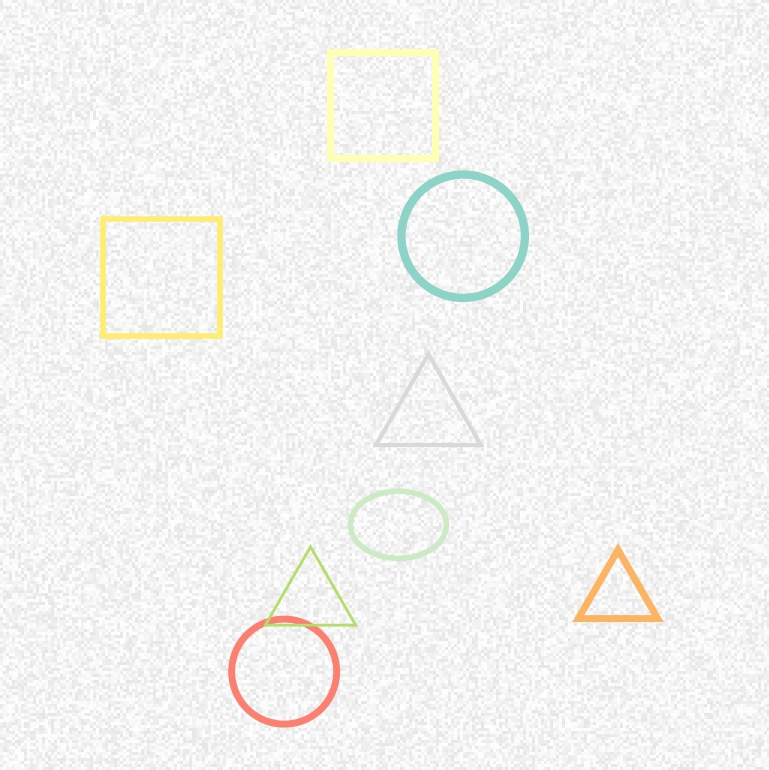[{"shape": "circle", "thickness": 3, "radius": 0.4, "center": [0.602, 0.693]}, {"shape": "square", "thickness": 2.5, "radius": 0.34, "center": [0.497, 0.864]}, {"shape": "circle", "thickness": 2.5, "radius": 0.34, "center": [0.369, 0.128]}, {"shape": "triangle", "thickness": 2.5, "radius": 0.3, "center": [0.803, 0.226]}, {"shape": "triangle", "thickness": 1, "radius": 0.34, "center": [0.403, 0.222]}, {"shape": "triangle", "thickness": 1.5, "radius": 0.39, "center": [0.556, 0.461]}, {"shape": "oval", "thickness": 2, "radius": 0.31, "center": [0.517, 0.318]}, {"shape": "square", "thickness": 2, "radius": 0.38, "center": [0.209, 0.639]}]